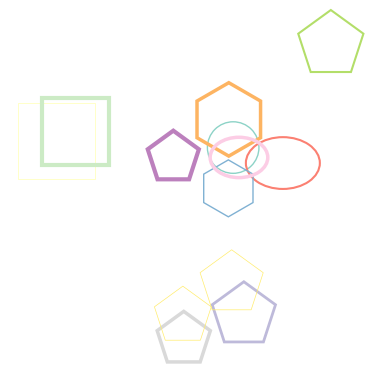[{"shape": "circle", "thickness": 1, "radius": 0.33, "center": [0.606, 0.617]}, {"shape": "square", "thickness": 0.5, "radius": 0.5, "center": [0.147, 0.634]}, {"shape": "pentagon", "thickness": 2, "radius": 0.43, "center": [0.633, 0.182]}, {"shape": "oval", "thickness": 1.5, "radius": 0.48, "center": [0.735, 0.576]}, {"shape": "hexagon", "thickness": 1, "radius": 0.37, "center": [0.593, 0.511]}, {"shape": "hexagon", "thickness": 2.5, "radius": 0.48, "center": [0.594, 0.69]}, {"shape": "pentagon", "thickness": 1.5, "radius": 0.45, "center": [0.859, 0.885]}, {"shape": "oval", "thickness": 2.5, "radius": 0.37, "center": [0.621, 0.591]}, {"shape": "pentagon", "thickness": 2.5, "radius": 0.36, "center": [0.477, 0.119]}, {"shape": "pentagon", "thickness": 3, "radius": 0.35, "center": [0.45, 0.591]}, {"shape": "square", "thickness": 3, "radius": 0.43, "center": [0.195, 0.658]}, {"shape": "pentagon", "thickness": 0.5, "radius": 0.39, "center": [0.475, 0.179]}, {"shape": "pentagon", "thickness": 0.5, "radius": 0.43, "center": [0.602, 0.265]}]